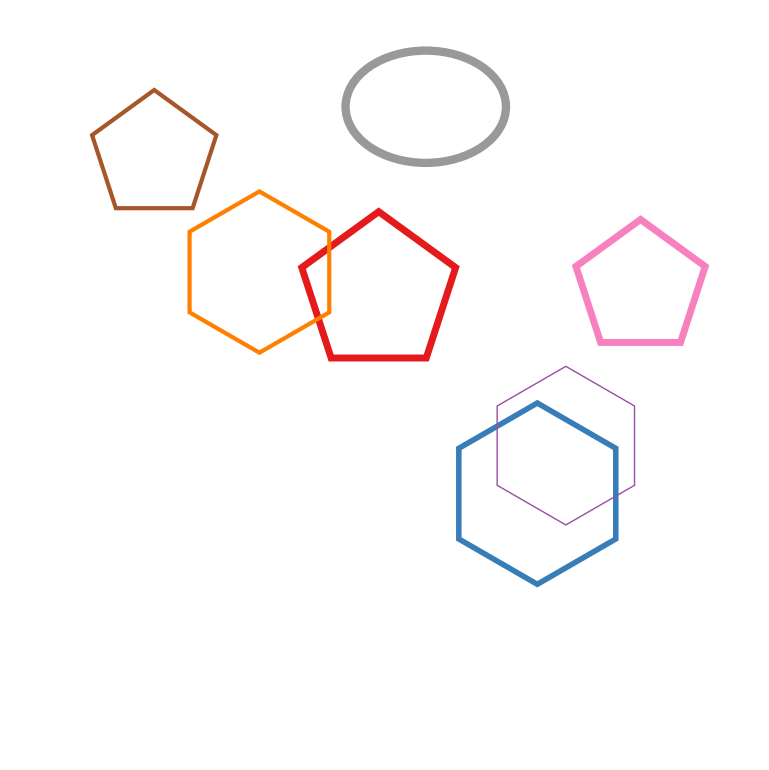[{"shape": "pentagon", "thickness": 2.5, "radius": 0.53, "center": [0.492, 0.62]}, {"shape": "hexagon", "thickness": 2, "radius": 0.59, "center": [0.698, 0.359]}, {"shape": "hexagon", "thickness": 0.5, "radius": 0.51, "center": [0.735, 0.421]}, {"shape": "hexagon", "thickness": 1.5, "radius": 0.52, "center": [0.337, 0.647]}, {"shape": "pentagon", "thickness": 1.5, "radius": 0.42, "center": [0.2, 0.798]}, {"shape": "pentagon", "thickness": 2.5, "radius": 0.44, "center": [0.832, 0.627]}, {"shape": "oval", "thickness": 3, "radius": 0.52, "center": [0.553, 0.861]}]